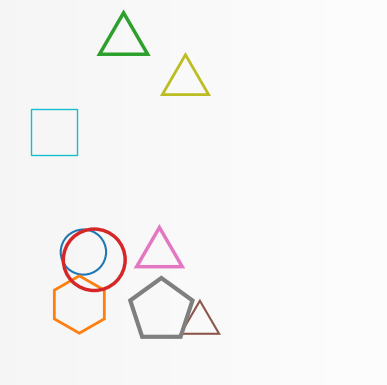[{"shape": "circle", "thickness": 1.5, "radius": 0.29, "center": [0.215, 0.345]}, {"shape": "hexagon", "thickness": 2, "radius": 0.37, "center": [0.205, 0.209]}, {"shape": "triangle", "thickness": 2.5, "radius": 0.36, "center": [0.319, 0.895]}, {"shape": "circle", "thickness": 2.5, "radius": 0.4, "center": [0.243, 0.325]}, {"shape": "triangle", "thickness": 1.5, "radius": 0.29, "center": [0.516, 0.162]}, {"shape": "triangle", "thickness": 2.5, "radius": 0.34, "center": [0.411, 0.341]}, {"shape": "pentagon", "thickness": 3, "radius": 0.42, "center": [0.416, 0.194]}, {"shape": "triangle", "thickness": 2, "radius": 0.34, "center": [0.479, 0.789]}, {"shape": "square", "thickness": 1, "radius": 0.3, "center": [0.14, 0.657]}]